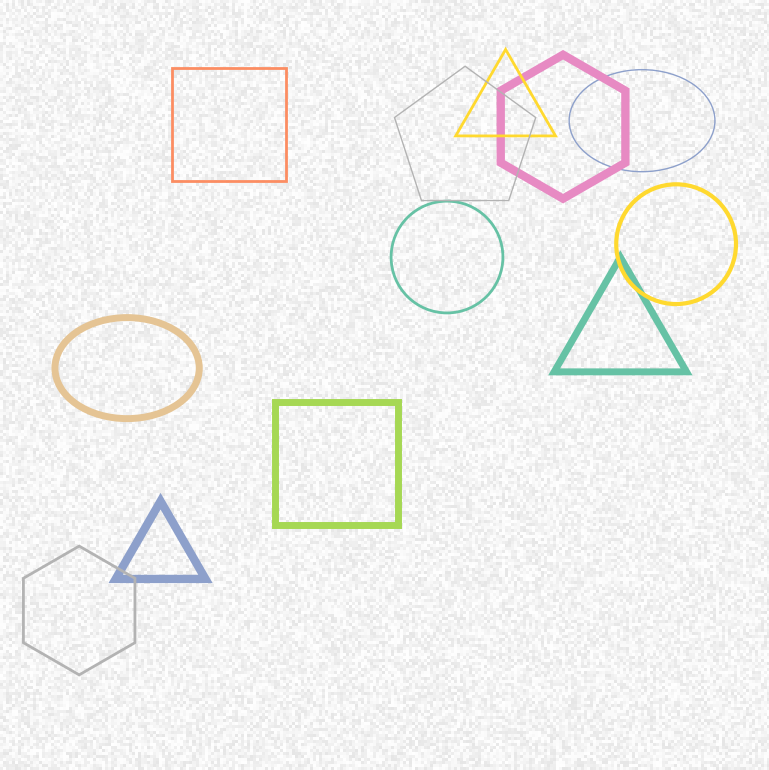[{"shape": "triangle", "thickness": 2.5, "radius": 0.5, "center": [0.806, 0.567]}, {"shape": "circle", "thickness": 1, "radius": 0.36, "center": [0.581, 0.666]}, {"shape": "square", "thickness": 1, "radius": 0.37, "center": [0.297, 0.838]}, {"shape": "triangle", "thickness": 3, "radius": 0.34, "center": [0.209, 0.282]}, {"shape": "oval", "thickness": 0.5, "radius": 0.47, "center": [0.834, 0.843]}, {"shape": "hexagon", "thickness": 3, "radius": 0.47, "center": [0.731, 0.835]}, {"shape": "square", "thickness": 2.5, "radius": 0.4, "center": [0.437, 0.398]}, {"shape": "triangle", "thickness": 1, "radius": 0.37, "center": [0.657, 0.861]}, {"shape": "circle", "thickness": 1.5, "radius": 0.39, "center": [0.878, 0.683]}, {"shape": "oval", "thickness": 2.5, "radius": 0.47, "center": [0.165, 0.522]}, {"shape": "hexagon", "thickness": 1, "radius": 0.42, "center": [0.103, 0.207]}, {"shape": "pentagon", "thickness": 0.5, "radius": 0.48, "center": [0.604, 0.818]}]